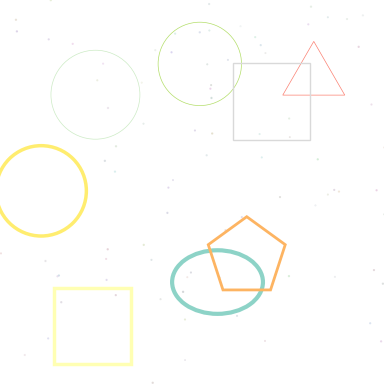[{"shape": "oval", "thickness": 3, "radius": 0.59, "center": [0.565, 0.267]}, {"shape": "square", "thickness": 2.5, "radius": 0.5, "center": [0.24, 0.153]}, {"shape": "triangle", "thickness": 0.5, "radius": 0.47, "center": [0.815, 0.799]}, {"shape": "pentagon", "thickness": 2, "radius": 0.53, "center": [0.641, 0.332]}, {"shape": "circle", "thickness": 0.5, "radius": 0.54, "center": [0.519, 0.834]}, {"shape": "square", "thickness": 1, "radius": 0.5, "center": [0.706, 0.735]}, {"shape": "circle", "thickness": 0.5, "radius": 0.58, "center": [0.248, 0.754]}, {"shape": "circle", "thickness": 2.5, "radius": 0.59, "center": [0.107, 0.504]}]